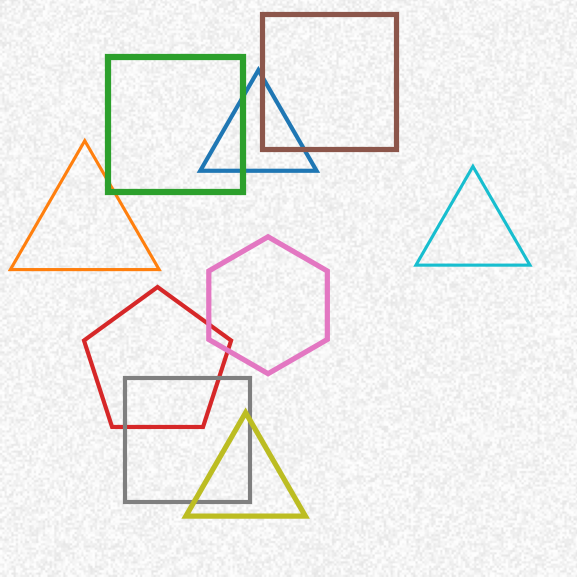[{"shape": "triangle", "thickness": 2, "radius": 0.58, "center": [0.447, 0.762]}, {"shape": "triangle", "thickness": 1.5, "radius": 0.74, "center": [0.147, 0.607]}, {"shape": "square", "thickness": 3, "radius": 0.58, "center": [0.304, 0.784]}, {"shape": "pentagon", "thickness": 2, "radius": 0.67, "center": [0.273, 0.368]}, {"shape": "square", "thickness": 2.5, "radius": 0.58, "center": [0.57, 0.858]}, {"shape": "hexagon", "thickness": 2.5, "radius": 0.59, "center": [0.464, 0.471]}, {"shape": "square", "thickness": 2, "radius": 0.54, "center": [0.325, 0.237]}, {"shape": "triangle", "thickness": 2.5, "radius": 0.6, "center": [0.425, 0.165]}, {"shape": "triangle", "thickness": 1.5, "radius": 0.57, "center": [0.819, 0.597]}]